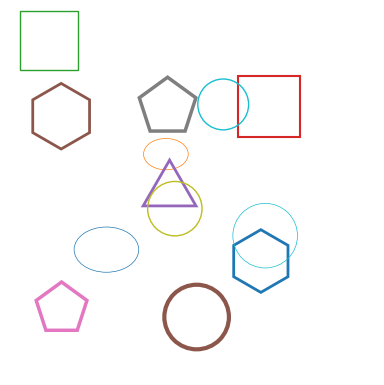[{"shape": "hexagon", "thickness": 2, "radius": 0.41, "center": [0.678, 0.322]}, {"shape": "oval", "thickness": 0.5, "radius": 0.42, "center": [0.276, 0.352]}, {"shape": "oval", "thickness": 0.5, "radius": 0.29, "center": [0.431, 0.6]}, {"shape": "square", "thickness": 1, "radius": 0.38, "center": [0.127, 0.894]}, {"shape": "square", "thickness": 1.5, "radius": 0.4, "center": [0.698, 0.724]}, {"shape": "triangle", "thickness": 2, "radius": 0.4, "center": [0.44, 0.505]}, {"shape": "circle", "thickness": 3, "radius": 0.42, "center": [0.511, 0.177]}, {"shape": "hexagon", "thickness": 2, "radius": 0.43, "center": [0.159, 0.698]}, {"shape": "pentagon", "thickness": 2.5, "radius": 0.35, "center": [0.16, 0.198]}, {"shape": "pentagon", "thickness": 2.5, "radius": 0.39, "center": [0.435, 0.722]}, {"shape": "circle", "thickness": 1, "radius": 0.35, "center": [0.454, 0.458]}, {"shape": "circle", "thickness": 1, "radius": 0.33, "center": [0.58, 0.729]}, {"shape": "circle", "thickness": 0.5, "radius": 0.42, "center": [0.689, 0.388]}]